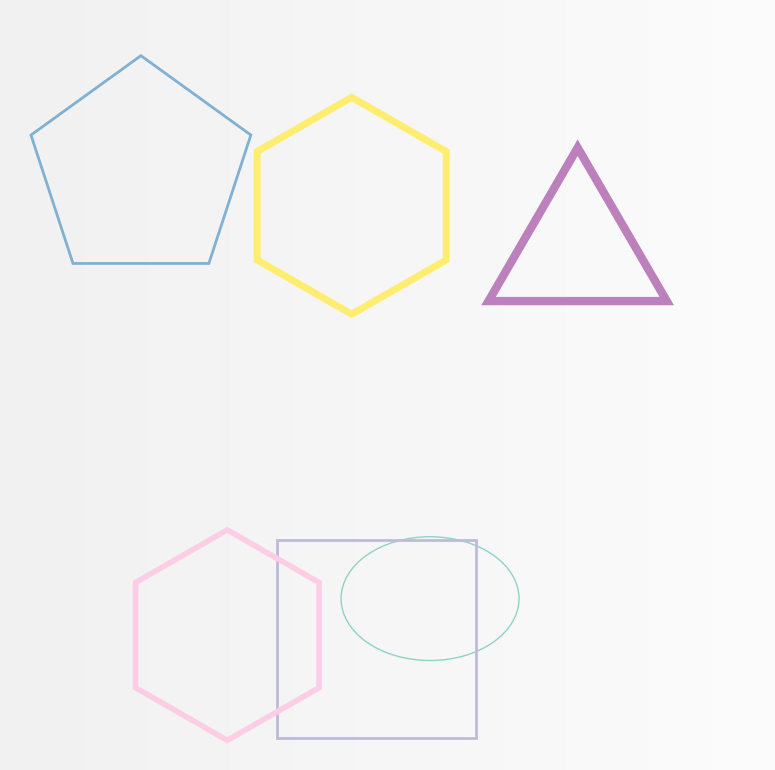[{"shape": "oval", "thickness": 0.5, "radius": 0.57, "center": [0.555, 0.223]}, {"shape": "square", "thickness": 1, "radius": 0.64, "center": [0.486, 0.17]}, {"shape": "pentagon", "thickness": 1, "radius": 0.75, "center": [0.182, 0.779]}, {"shape": "hexagon", "thickness": 2, "radius": 0.68, "center": [0.293, 0.175]}, {"shape": "triangle", "thickness": 3, "radius": 0.66, "center": [0.745, 0.675]}, {"shape": "hexagon", "thickness": 2.5, "radius": 0.7, "center": [0.454, 0.733]}]